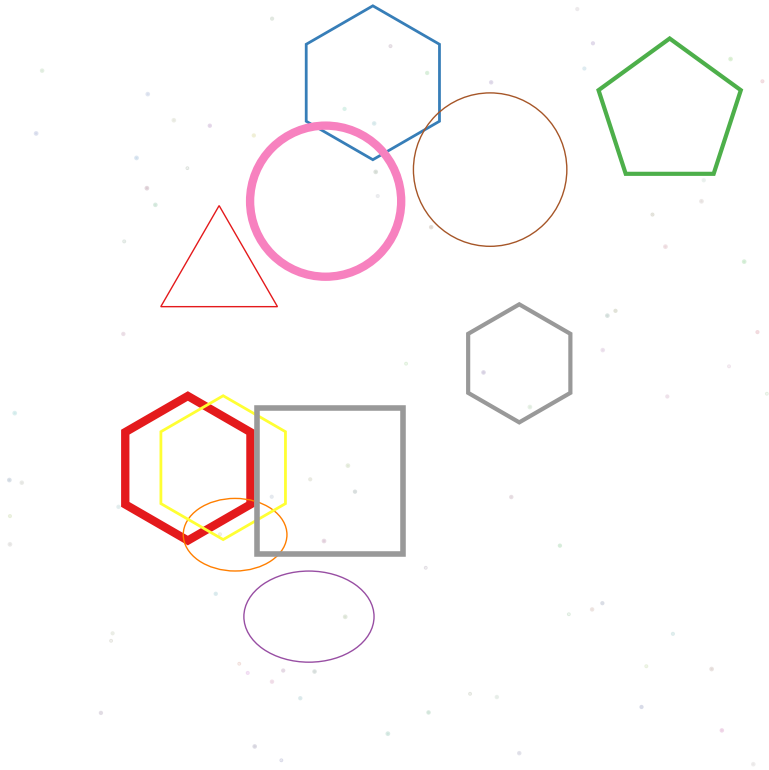[{"shape": "hexagon", "thickness": 3, "radius": 0.47, "center": [0.244, 0.392]}, {"shape": "triangle", "thickness": 0.5, "radius": 0.44, "center": [0.285, 0.645]}, {"shape": "hexagon", "thickness": 1, "radius": 0.5, "center": [0.484, 0.893]}, {"shape": "pentagon", "thickness": 1.5, "radius": 0.49, "center": [0.87, 0.853]}, {"shape": "oval", "thickness": 0.5, "radius": 0.42, "center": [0.401, 0.199]}, {"shape": "oval", "thickness": 0.5, "radius": 0.34, "center": [0.305, 0.306]}, {"shape": "hexagon", "thickness": 1, "radius": 0.47, "center": [0.29, 0.393]}, {"shape": "circle", "thickness": 0.5, "radius": 0.5, "center": [0.637, 0.78]}, {"shape": "circle", "thickness": 3, "radius": 0.49, "center": [0.423, 0.739]}, {"shape": "square", "thickness": 2, "radius": 0.47, "center": [0.429, 0.375]}, {"shape": "hexagon", "thickness": 1.5, "radius": 0.38, "center": [0.674, 0.528]}]